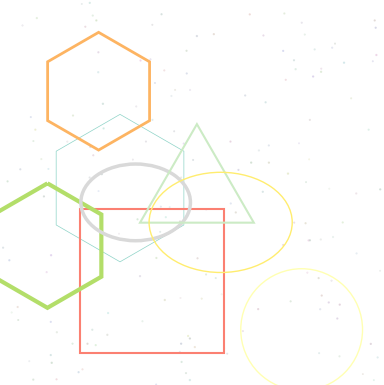[{"shape": "hexagon", "thickness": 0.5, "radius": 0.96, "center": [0.312, 0.511]}, {"shape": "circle", "thickness": 1, "radius": 0.79, "center": [0.784, 0.144]}, {"shape": "square", "thickness": 1.5, "radius": 0.94, "center": [0.394, 0.27]}, {"shape": "hexagon", "thickness": 2, "radius": 0.76, "center": [0.256, 0.763]}, {"shape": "hexagon", "thickness": 3, "radius": 0.81, "center": [0.123, 0.362]}, {"shape": "oval", "thickness": 2.5, "radius": 0.71, "center": [0.352, 0.474]}, {"shape": "triangle", "thickness": 1.5, "radius": 0.85, "center": [0.511, 0.507]}, {"shape": "oval", "thickness": 1, "radius": 0.93, "center": [0.573, 0.422]}]